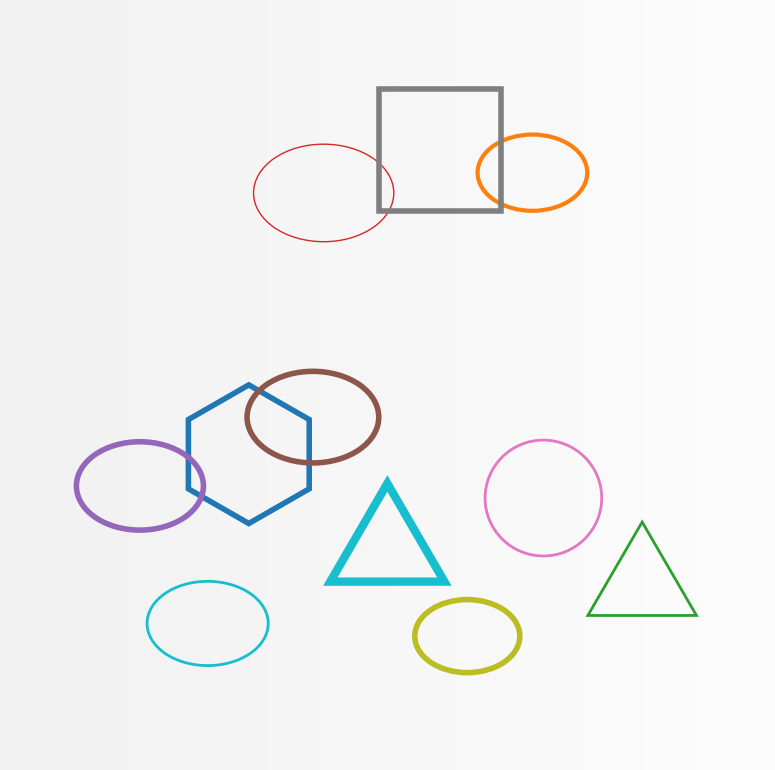[{"shape": "hexagon", "thickness": 2, "radius": 0.45, "center": [0.321, 0.41]}, {"shape": "oval", "thickness": 1.5, "radius": 0.35, "center": [0.687, 0.776]}, {"shape": "triangle", "thickness": 1, "radius": 0.4, "center": [0.829, 0.241]}, {"shape": "oval", "thickness": 0.5, "radius": 0.45, "center": [0.418, 0.749]}, {"shape": "oval", "thickness": 2, "radius": 0.41, "center": [0.181, 0.369]}, {"shape": "oval", "thickness": 2, "radius": 0.42, "center": [0.404, 0.458]}, {"shape": "circle", "thickness": 1, "radius": 0.38, "center": [0.701, 0.353]}, {"shape": "square", "thickness": 2, "radius": 0.39, "center": [0.568, 0.805]}, {"shape": "oval", "thickness": 2, "radius": 0.34, "center": [0.603, 0.174]}, {"shape": "oval", "thickness": 1, "radius": 0.39, "center": [0.268, 0.19]}, {"shape": "triangle", "thickness": 3, "radius": 0.42, "center": [0.5, 0.287]}]